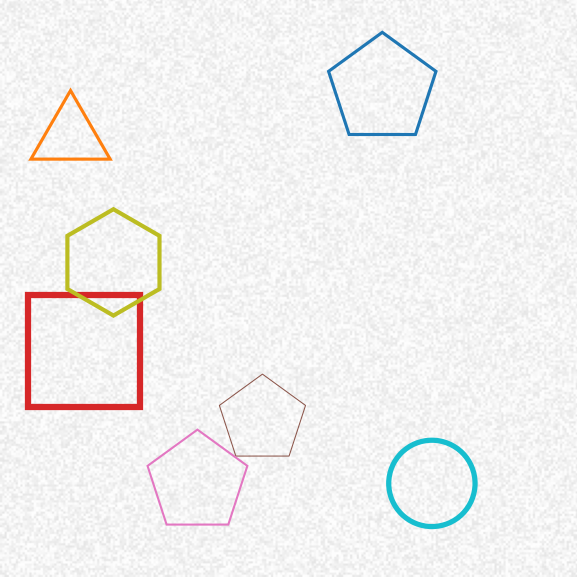[{"shape": "pentagon", "thickness": 1.5, "radius": 0.49, "center": [0.662, 0.845]}, {"shape": "triangle", "thickness": 1.5, "radius": 0.4, "center": [0.122, 0.763]}, {"shape": "square", "thickness": 3, "radius": 0.49, "center": [0.145, 0.392]}, {"shape": "pentagon", "thickness": 0.5, "radius": 0.39, "center": [0.454, 0.273]}, {"shape": "pentagon", "thickness": 1, "radius": 0.45, "center": [0.342, 0.164]}, {"shape": "hexagon", "thickness": 2, "radius": 0.46, "center": [0.196, 0.545]}, {"shape": "circle", "thickness": 2.5, "radius": 0.37, "center": [0.748, 0.162]}]